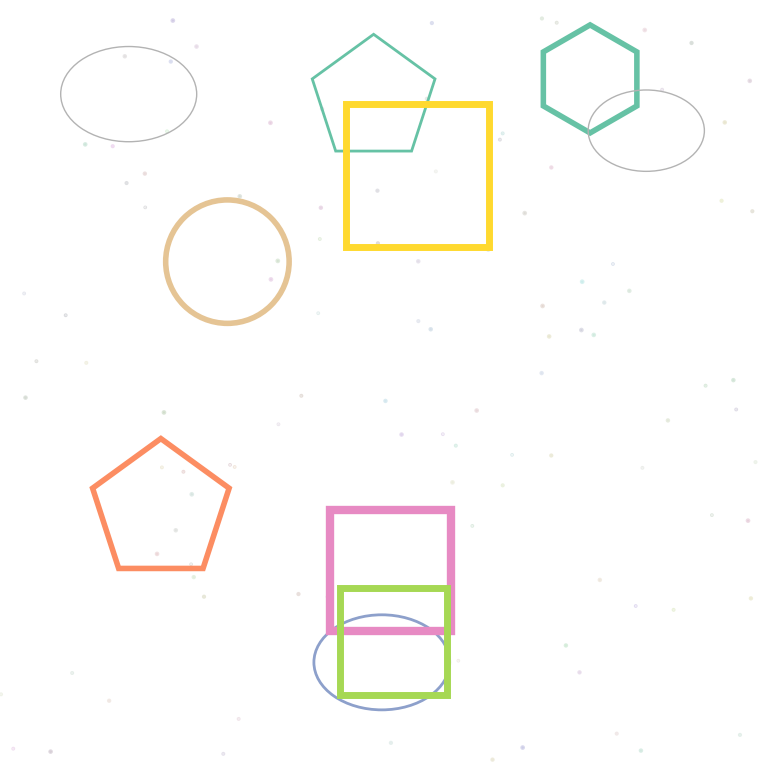[{"shape": "pentagon", "thickness": 1, "radius": 0.42, "center": [0.485, 0.872]}, {"shape": "hexagon", "thickness": 2, "radius": 0.35, "center": [0.766, 0.898]}, {"shape": "pentagon", "thickness": 2, "radius": 0.47, "center": [0.209, 0.337]}, {"shape": "oval", "thickness": 1, "radius": 0.44, "center": [0.496, 0.14]}, {"shape": "square", "thickness": 3, "radius": 0.39, "center": [0.507, 0.259]}, {"shape": "square", "thickness": 2.5, "radius": 0.35, "center": [0.511, 0.167]}, {"shape": "square", "thickness": 2.5, "radius": 0.47, "center": [0.542, 0.772]}, {"shape": "circle", "thickness": 2, "radius": 0.4, "center": [0.295, 0.66]}, {"shape": "oval", "thickness": 0.5, "radius": 0.44, "center": [0.167, 0.878]}, {"shape": "oval", "thickness": 0.5, "radius": 0.38, "center": [0.839, 0.83]}]